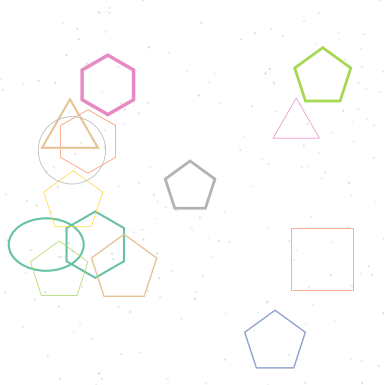[{"shape": "hexagon", "thickness": 1.5, "radius": 0.43, "center": [0.247, 0.365]}, {"shape": "oval", "thickness": 1.5, "radius": 0.49, "center": [0.12, 0.365]}, {"shape": "square", "thickness": 0.5, "radius": 0.4, "center": [0.836, 0.328]}, {"shape": "hexagon", "thickness": 0.5, "radius": 0.41, "center": [0.229, 0.633]}, {"shape": "pentagon", "thickness": 1, "radius": 0.41, "center": [0.714, 0.111]}, {"shape": "hexagon", "thickness": 2.5, "radius": 0.39, "center": [0.28, 0.78]}, {"shape": "triangle", "thickness": 0.5, "radius": 0.35, "center": [0.769, 0.676]}, {"shape": "pentagon", "thickness": 0.5, "radius": 0.39, "center": [0.154, 0.296]}, {"shape": "pentagon", "thickness": 2, "radius": 0.38, "center": [0.838, 0.8]}, {"shape": "pentagon", "thickness": 0.5, "radius": 0.4, "center": [0.19, 0.476]}, {"shape": "triangle", "thickness": 1.5, "radius": 0.42, "center": [0.182, 0.658]}, {"shape": "pentagon", "thickness": 1, "radius": 0.45, "center": [0.322, 0.302]}, {"shape": "pentagon", "thickness": 2, "radius": 0.34, "center": [0.494, 0.514]}, {"shape": "circle", "thickness": 0.5, "radius": 0.44, "center": [0.187, 0.61]}]